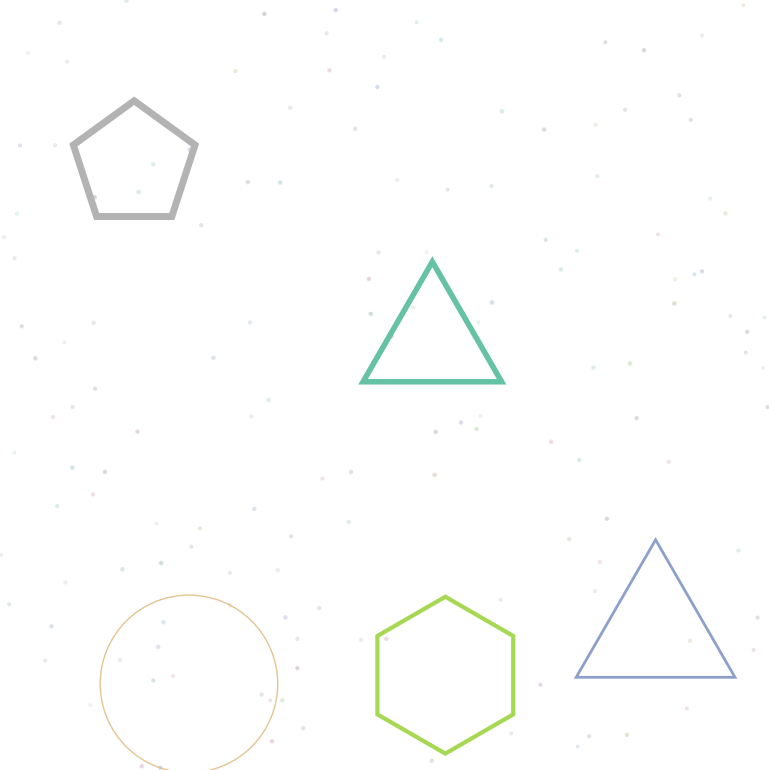[{"shape": "triangle", "thickness": 2, "radius": 0.52, "center": [0.561, 0.556]}, {"shape": "triangle", "thickness": 1, "radius": 0.6, "center": [0.851, 0.18]}, {"shape": "hexagon", "thickness": 1.5, "radius": 0.51, "center": [0.578, 0.123]}, {"shape": "circle", "thickness": 0.5, "radius": 0.58, "center": [0.245, 0.112]}, {"shape": "pentagon", "thickness": 2.5, "radius": 0.42, "center": [0.174, 0.786]}]